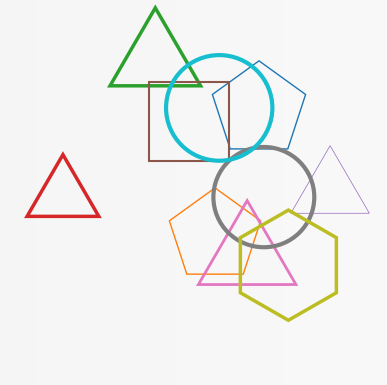[{"shape": "pentagon", "thickness": 1, "radius": 0.63, "center": [0.668, 0.716]}, {"shape": "pentagon", "thickness": 1, "radius": 0.62, "center": [0.555, 0.388]}, {"shape": "triangle", "thickness": 2.5, "radius": 0.67, "center": [0.401, 0.845]}, {"shape": "triangle", "thickness": 2.5, "radius": 0.53, "center": [0.162, 0.491]}, {"shape": "triangle", "thickness": 0.5, "radius": 0.58, "center": [0.852, 0.505]}, {"shape": "square", "thickness": 1.5, "radius": 0.52, "center": [0.487, 0.684]}, {"shape": "triangle", "thickness": 2, "radius": 0.73, "center": [0.638, 0.334]}, {"shape": "circle", "thickness": 3, "radius": 0.65, "center": [0.681, 0.488]}, {"shape": "hexagon", "thickness": 2.5, "radius": 0.72, "center": [0.744, 0.311]}, {"shape": "circle", "thickness": 3, "radius": 0.69, "center": [0.566, 0.72]}]